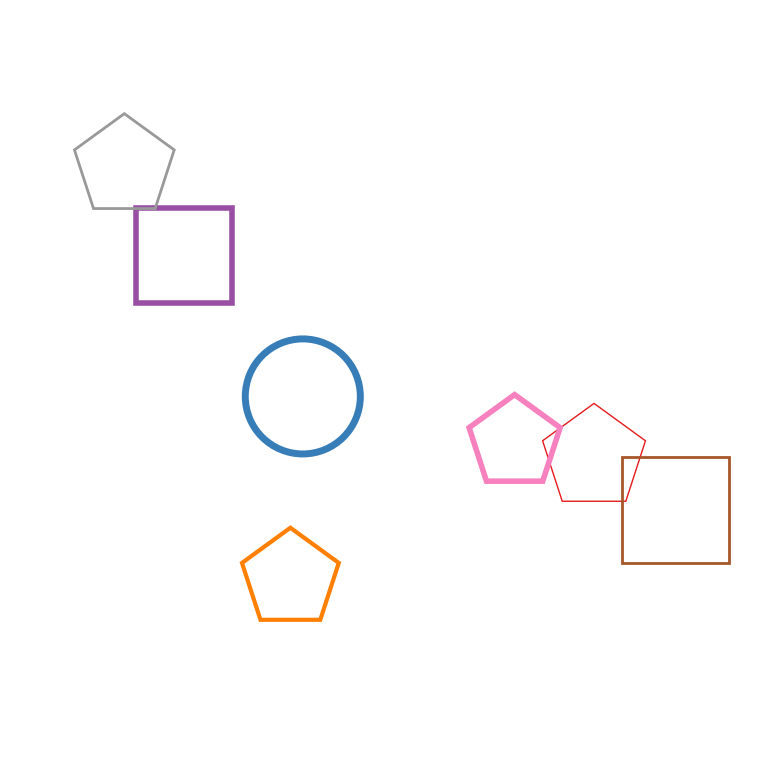[{"shape": "pentagon", "thickness": 0.5, "radius": 0.35, "center": [0.771, 0.406]}, {"shape": "circle", "thickness": 2.5, "radius": 0.37, "center": [0.393, 0.485]}, {"shape": "square", "thickness": 2, "radius": 0.31, "center": [0.239, 0.668]}, {"shape": "pentagon", "thickness": 1.5, "radius": 0.33, "center": [0.377, 0.249]}, {"shape": "square", "thickness": 1, "radius": 0.35, "center": [0.877, 0.338]}, {"shape": "pentagon", "thickness": 2, "radius": 0.31, "center": [0.668, 0.425]}, {"shape": "pentagon", "thickness": 1, "radius": 0.34, "center": [0.161, 0.784]}]